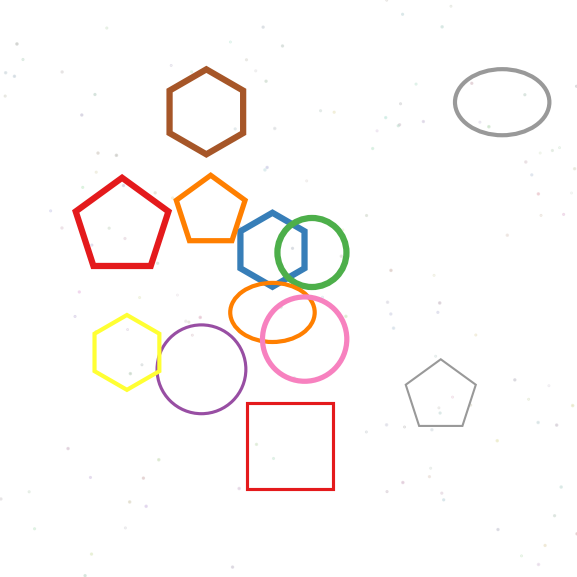[{"shape": "pentagon", "thickness": 3, "radius": 0.42, "center": [0.211, 0.607]}, {"shape": "square", "thickness": 1.5, "radius": 0.37, "center": [0.502, 0.227]}, {"shape": "hexagon", "thickness": 3, "radius": 0.32, "center": [0.472, 0.567]}, {"shape": "circle", "thickness": 3, "radius": 0.3, "center": [0.54, 0.562]}, {"shape": "circle", "thickness": 1.5, "radius": 0.38, "center": [0.349, 0.36]}, {"shape": "pentagon", "thickness": 2.5, "radius": 0.31, "center": [0.365, 0.633]}, {"shape": "oval", "thickness": 2, "radius": 0.37, "center": [0.472, 0.458]}, {"shape": "hexagon", "thickness": 2, "radius": 0.32, "center": [0.22, 0.389]}, {"shape": "hexagon", "thickness": 3, "radius": 0.37, "center": [0.357, 0.805]}, {"shape": "circle", "thickness": 2.5, "radius": 0.37, "center": [0.528, 0.412]}, {"shape": "pentagon", "thickness": 1, "radius": 0.32, "center": [0.763, 0.313]}, {"shape": "oval", "thickness": 2, "radius": 0.41, "center": [0.87, 0.822]}]